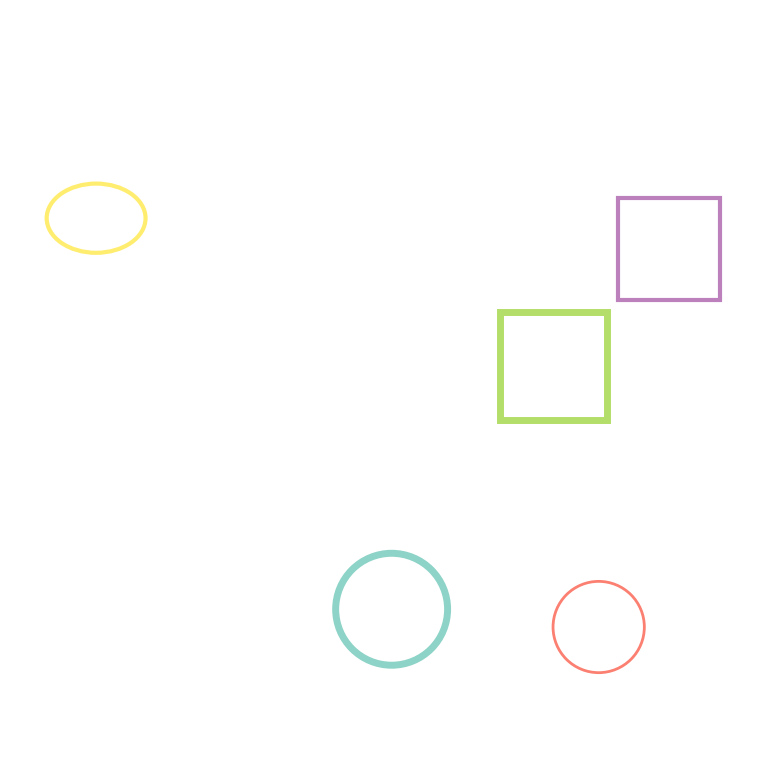[{"shape": "circle", "thickness": 2.5, "radius": 0.36, "center": [0.509, 0.209]}, {"shape": "circle", "thickness": 1, "radius": 0.3, "center": [0.778, 0.186]}, {"shape": "square", "thickness": 2.5, "radius": 0.35, "center": [0.719, 0.525]}, {"shape": "square", "thickness": 1.5, "radius": 0.33, "center": [0.869, 0.676]}, {"shape": "oval", "thickness": 1.5, "radius": 0.32, "center": [0.125, 0.717]}]